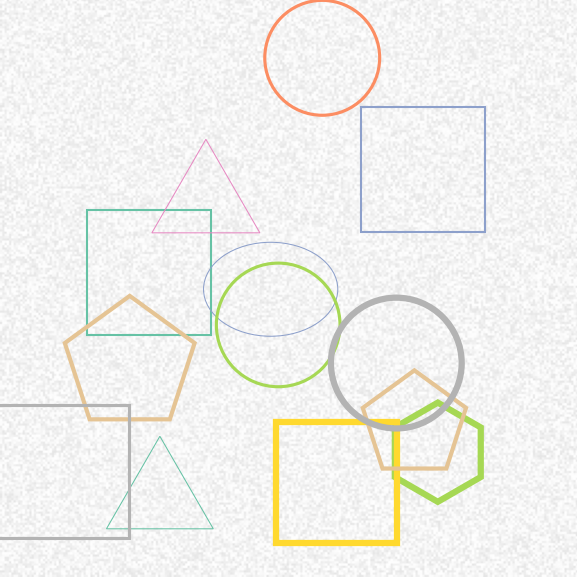[{"shape": "square", "thickness": 1, "radius": 0.54, "center": [0.258, 0.527]}, {"shape": "triangle", "thickness": 0.5, "radius": 0.53, "center": [0.277, 0.137]}, {"shape": "circle", "thickness": 1.5, "radius": 0.5, "center": [0.558, 0.899]}, {"shape": "square", "thickness": 1, "radius": 0.54, "center": [0.733, 0.705]}, {"shape": "oval", "thickness": 0.5, "radius": 0.58, "center": [0.469, 0.498]}, {"shape": "triangle", "thickness": 0.5, "radius": 0.54, "center": [0.356, 0.65]}, {"shape": "circle", "thickness": 1.5, "radius": 0.54, "center": [0.482, 0.437]}, {"shape": "hexagon", "thickness": 3, "radius": 0.43, "center": [0.758, 0.216]}, {"shape": "square", "thickness": 3, "radius": 0.52, "center": [0.582, 0.164]}, {"shape": "pentagon", "thickness": 2, "radius": 0.59, "center": [0.225, 0.369]}, {"shape": "pentagon", "thickness": 2, "radius": 0.47, "center": [0.718, 0.264]}, {"shape": "square", "thickness": 1.5, "radius": 0.58, "center": [0.108, 0.182]}, {"shape": "circle", "thickness": 3, "radius": 0.57, "center": [0.686, 0.37]}]